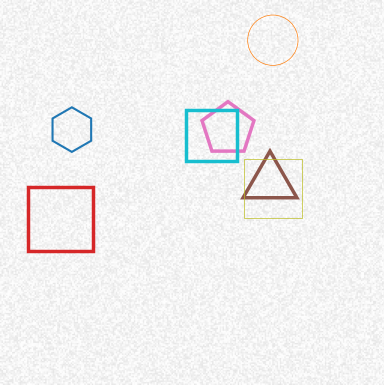[{"shape": "hexagon", "thickness": 1.5, "radius": 0.29, "center": [0.187, 0.663]}, {"shape": "circle", "thickness": 0.5, "radius": 0.33, "center": [0.709, 0.896]}, {"shape": "square", "thickness": 2.5, "radius": 0.42, "center": [0.157, 0.431]}, {"shape": "triangle", "thickness": 2.5, "radius": 0.4, "center": [0.701, 0.527]}, {"shape": "pentagon", "thickness": 2.5, "radius": 0.35, "center": [0.592, 0.665]}, {"shape": "square", "thickness": 0.5, "radius": 0.38, "center": [0.709, 0.511]}, {"shape": "square", "thickness": 2.5, "radius": 0.33, "center": [0.548, 0.648]}]